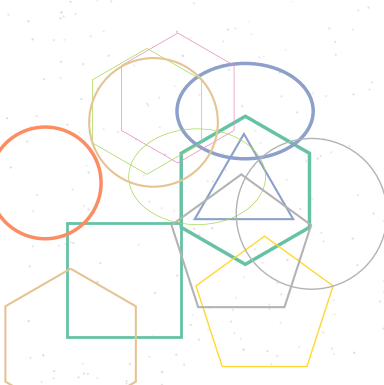[{"shape": "square", "thickness": 2, "radius": 0.74, "center": [0.322, 0.273]}, {"shape": "hexagon", "thickness": 2.5, "radius": 0.96, "center": [0.637, 0.506]}, {"shape": "circle", "thickness": 2.5, "radius": 0.73, "center": [0.117, 0.525]}, {"shape": "oval", "thickness": 2.5, "radius": 0.88, "center": [0.637, 0.711]}, {"shape": "triangle", "thickness": 1.5, "radius": 0.74, "center": [0.634, 0.505]}, {"shape": "hexagon", "thickness": 0.5, "radius": 0.84, "center": [0.462, 0.746]}, {"shape": "oval", "thickness": 0.5, "radius": 0.89, "center": [0.512, 0.541]}, {"shape": "hexagon", "thickness": 0.5, "radius": 0.82, "center": [0.382, 0.711]}, {"shape": "pentagon", "thickness": 1, "radius": 0.94, "center": [0.687, 0.199]}, {"shape": "hexagon", "thickness": 1.5, "radius": 0.98, "center": [0.183, 0.107]}, {"shape": "circle", "thickness": 1.5, "radius": 0.84, "center": [0.399, 0.682]}, {"shape": "pentagon", "thickness": 1.5, "radius": 0.95, "center": [0.627, 0.356]}, {"shape": "circle", "thickness": 1, "radius": 0.98, "center": [0.809, 0.445]}]